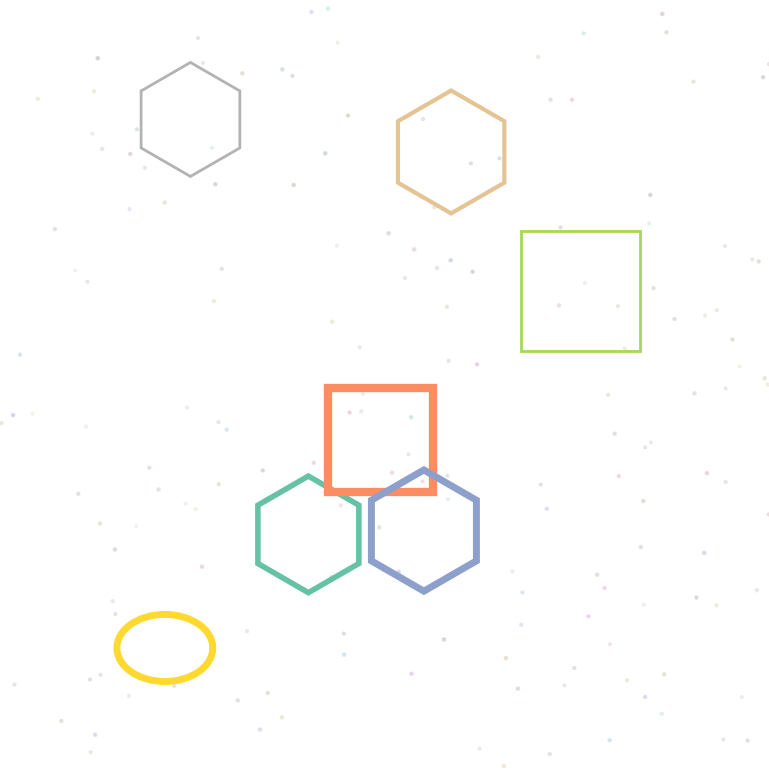[{"shape": "hexagon", "thickness": 2, "radius": 0.38, "center": [0.4, 0.306]}, {"shape": "square", "thickness": 3, "radius": 0.34, "center": [0.494, 0.428]}, {"shape": "hexagon", "thickness": 2.5, "radius": 0.39, "center": [0.551, 0.311]}, {"shape": "square", "thickness": 1, "radius": 0.39, "center": [0.754, 0.622]}, {"shape": "oval", "thickness": 2.5, "radius": 0.31, "center": [0.214, 0.158]}, {"shape": "hexagon", "thickness": 1.5, "radius": 0.4, "center": [0.586, 0.803]}, {"shape": "hexagon", "thickness": 1, "radius": 0.37, "center": [0.247, 0.845]}]